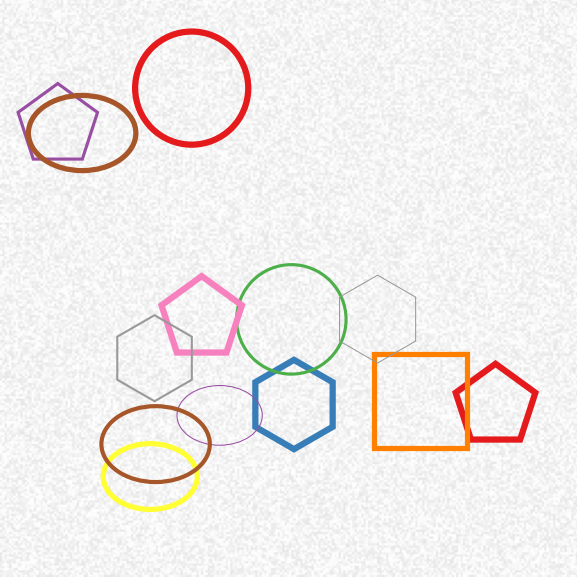[{"shape": "pentagon", "thickness": 3, "radius": 0.36, "center": [0.858, 0.297]}, {"shape": "circle", "thickness": 3, "radius": 0.49, "center": [0.332, 0.847]}, {"shape": "hexagon", "thickness": 3, "radius": 0.39, "center": [0.509, 0.299]}, {"shape": "circle", "thickness": 1.5, "radius": 0.47, "center": [0.504, 0.446]}, {"shape": "oval", "thickness": 0.5, "radius": 0.37, "center": [0.38, 0.28]}, {"shape": "pentagon", "thickness": 1.5, "radius": 0.36, "center": [0.1, 0.782]}, {"shape": "square", "thickness": 2.5, "radius": 0.4, "center": [0.728, 0.305]}, {"shape": "oval", "thickness": 2.5, "radius": 0.41, "center": [0.26, 0.174]}, {"shape": "oval", "thickness": 2.5, "radius": 0.47, "center": [0.142, 0.769]}, {"shape": "oval", "thickness": 2, "radius": 0.47, "center": [0.269, 0.23]}, {"shape": "pentagon", "thickness": 3, "radius": 0.37, "center": [0.349, 0.448]}, {"shape": "hexagon", "thickness": 0.5, "radius": 0.38, "center": [0.654, 0.447]}, {"shape": "hexagon", "thickness": 1, "radius": 0.37, "center": [0.268, 0.379]}]